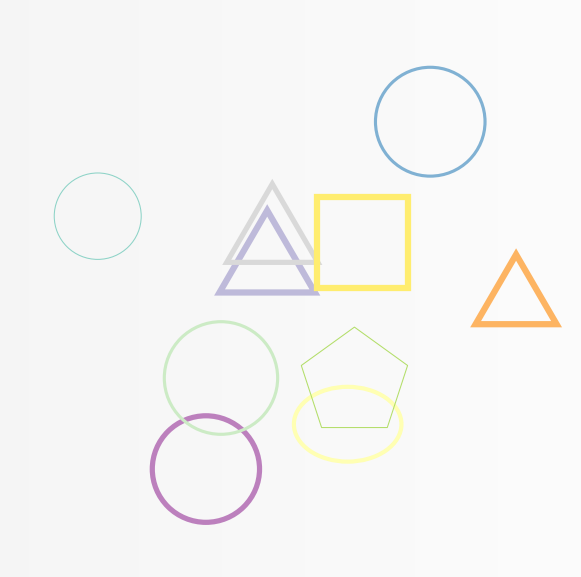[{"shape": "circle", "thickness": 0.5, "radius": 0.37, "center": [0.168, 0.625]}, {"shape": "oval", "thickness": 2, "radius": 0.46, "center": [0.598, 0.265]}, {"shape": "triangle", "thickness": 3, "radius": 0.47, "center": [0.46, 0.54]}, {"shape": "circle", "thickness": 1.5, "radius": 0.47, "center": [0.74, 0.788]}, {"shape": "triangle", "thickness": 3, "radius": 0.4, "center": [0.888, 0.478]}, {"shape": "pentagon", "thickness": 0.5, "radius": 0.48, "center": [0.61, 0.337]}, {"shape": "triangle", "thickness": 2.5, "radius": 0.45, "center": [0.468, 0.59]}, {"shape": "circle", "thickness": 2.5, "radius": 0.46, "center": [0.354, 0.187]}, {"shape": "circle", "thickness": 1.5, "radius": 0.49, "center": [0.38, 0.345]}, {"shape": "square", "thickness": 3, "radius": 0.39, "center": [0.624, 0.579]}]